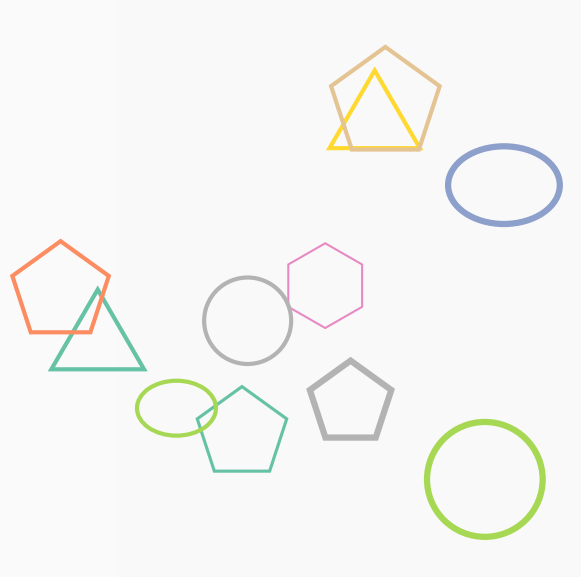[{"shape": "pentagon", "thickness": 1.5, "radius": 0.4, "center": [0.416, 0.249]}, {"shape": "triangle", "thickness": 2, "radius": 0.46, "center": [0.168, 0.406]}, {"shape": "pentagon", "thickness": 2, "radius": 0.44, "center": [0.104, 0.494]}, {"shape": "oval", "thickness": 3, "radius": 0.48, "center": [0.867, 0.679]}, {"shape": "hexagon", "thickness": 1, "radius": 0.37, "center": [0.559, 0.504]}, {"shape": "circle", "thickness": 3, "radius": 0.5, "center": [0.834, 0.169]}, {"shape": "oval", "thickness": 2, "radius": 0.34, "center": [0.304, 0.292]}, {"shape": "triangle", "thickness": 2, "radius": 0.45, "center": [0.645, 0.787]}, {"shape": "pentagon", "thickness": 2, "radius": 0.49, "center": [0.663, 0.82]}, {"shape": "pentagon", "thickness": 3, "radius": 0.37, "center": [0.603, 0.301]}, {"shape": "circle", "thickness": 2, "radius": 0.37, "center": [0.426, 0.444]}]